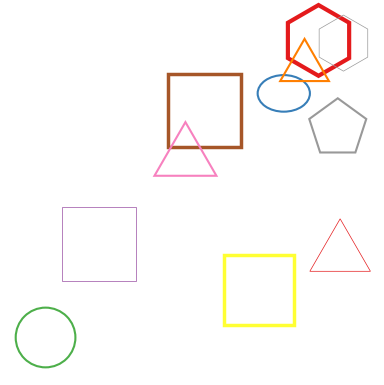[{"shape": "triangle", "thickness": 0.5, "radius": 0.45, "center": [0.883, 0.341]}, {"shape": "hexagon", "thickness": 3, "radius": 0.46, "center": [0.827, 0.895]}, {"shape": "oval", "thickness": 1.5, "radius": 0.34, "center": [0.737, 0.757]}, {"shape": "circle", "thickness": 1.5, "radius": 0.39, "center": [0.118, 0.123]}, {"shape": "square", "thickness": 0.5, "radius": 0.48, "center": [0.258, 0.366]}, {"shape": "triangle", "thickness": 1.5, "radius": 0.37, "center": [0.791, 0.826]}, {"shape": "square", "thickness": 2.5, "radius": 0.46, "center": [0.672, 0.246]}, {"shape": "square", "thickness": 2.5, "radius": 0.47, "center": [0.531, 0.713]}, {"shape": "triangle", "thickness": 1.5, "radius": 0.46, "center": [0.482, 0.59]}, {"shape": "pentagon", "thickness": 1.5, "radius": 0.39, "center": [0.877, 0.667]}, {"shape": "hexagon", "thickness": 0.5, "radius": 0.36, "center": [0.892, 0.888]}]